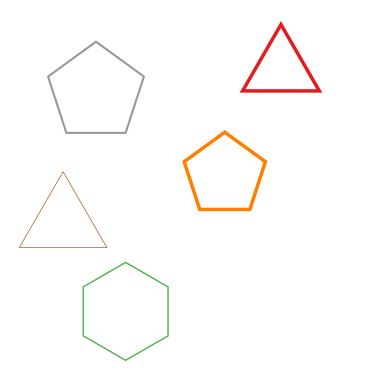[{"shape": "triangle", "thickness": 2.5, "radius": 0.57, "center": [0.73, 0.821]}, {"shape": "hexagon", "thickness": 1, "radius": 0.64, "center": [0.326, 0.191]}, {"shape": "pentagon", "thickness": 2.5, "radius": 0.55, "center": [0.584, 0.546]}, {"shape": "triangle", "thickness": 0.5, "radius": 0.66, "center": [0.164, 0.423]}, {"shape": "pentagon", "thickness": 1.5, "radius": 0.65, "center": [0.249, 0.761]}]